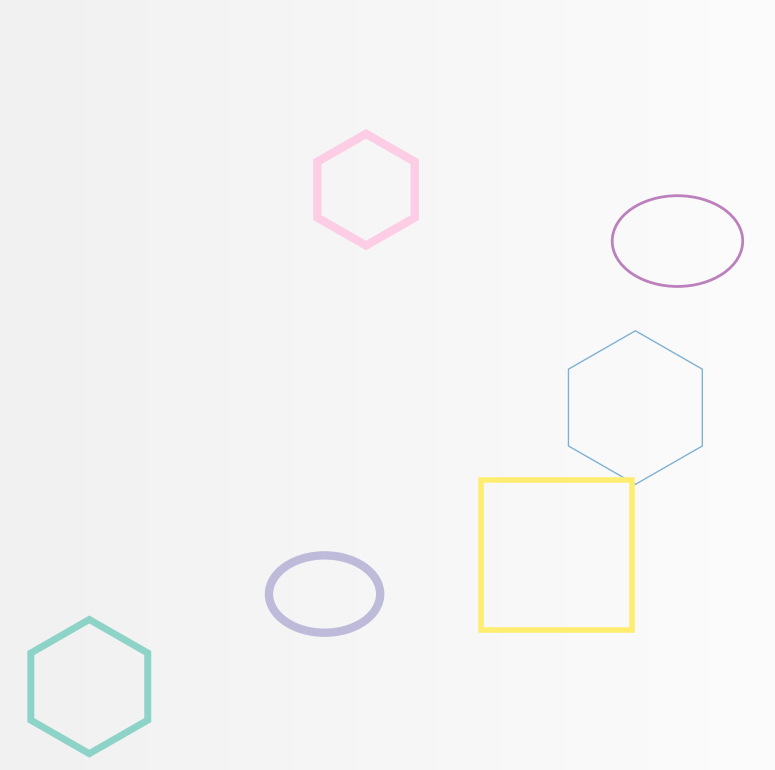[{"shape": "hexagon", "thickness": 2.5, "radius": 0.44, "center": [0.115, 0.108]}, {"shape": "oval", "thickness": 3, "radius": 0.36, "center": [0.419, 0.229]}, {"shape": "hexagon", "thickness": 0.5, "radius": 0.5, "center": [0.82, 0.471]}, {"shape": "hexagon", "thickness": 3, "radius": 0.36, "center": [0.472, 0.754]}, {"shape": "oval", "thickness": 1, "radius": 0.42, "center": [0.874, 0.687]}, {"shape": "square", "thickness": 2, "radius": 0.49, "center": [0.718, 0.279]}]